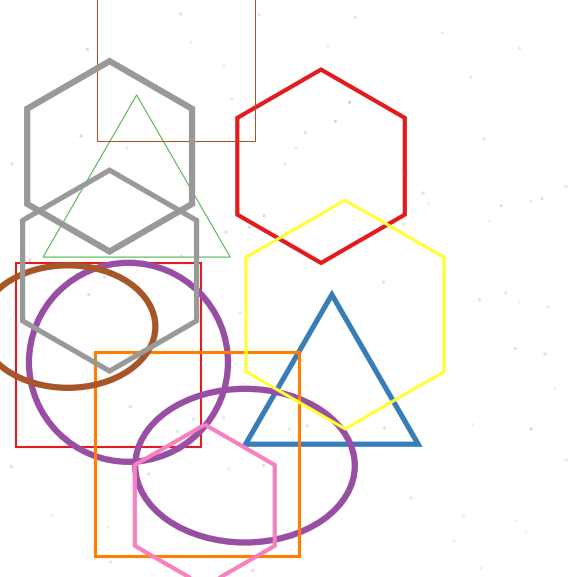[{"shape": "square", "thickness": 1, "radius": 0.8, "center": [0.188, 0.384]}, {"shape": "hexagon", "thickness": 2, "radius": 0.84, "center": [0.556, 0.711]}, {"shape": "triangle", "thickness": 2.5, "radius": 0.86, "center": [0.575, 0.316]}, {"shape": "triangle", "thickness": 0.5, "radius": 0.94, "center": [0.237, 0.648]}, {"shape": "circle", "thickness": 3, "radius": 0.86, "center": [0.222, 0.372]}, {"shape": "oval", "thickness": 3, "radius": 0.95, "center": [0.424, 0.193]}, {"shape": "square", "thickness": 1.5, "radius": 0.89, "center": [0.341, 0.213]}, {"shape": "hexagon", "thickness": 1.5, "radius": 0.99, "center": [0.597, 0.455]}, {"shape": "square", "thickness": 0.5, "radius": 0.68, "center": [0.305, 0.891]}, {"shape": "oval", "thickness": 3, "radius": 0.76, "center": [0.118, 0.434]}, {"shape": "hexagon", "thickness": 2, "radius": 0.7, "center": [0.355, 0.124]}, {"shape": "hexagon", "thickness": 3, "radius": 0.82, "center": [0.19, 0.728]}, {"shape": "hexagon", "thickness": 2.5, "radius": 0.87, "center": [0.19, 0.53]}]